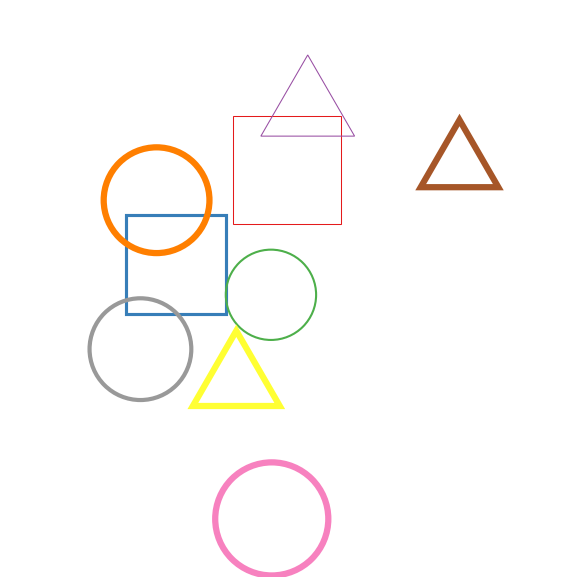[{"shape": "square", "thickness": 0.5, "radius": 0.47, "center": [0.498, 0.705]}, {"shape": "square", "thickness": 1.5, "radius": 0.43, "center": [0.304, 0.541]}, {"shape": "circle", "thickness": 1, "radius": 0.39, "center": [0.469, 0.489]}, {"shape": "triangle", "thickness": 0.5, "radius": 0.47, "center": [0.533, 0.81]}, {"shape": "circle", "thickness": 3, "radius": 0.46, "center": [0.271, 0.652]}, {"shape": "triangle", "thickness": 3, "radius": 0.43, "center": [0.409, 0.34]}, {"shape": "triangle", "thickness": 3, "radius": 0.39, "center": [0.796, 0.714]}, {"shape": "circle", "thickness": 3, "radius": 0.49, "center": [0.471, 0.101]}, {"shape": "circle", "thickness": 2, "radius": 0.44, "center": [0.243, 0.395]}]